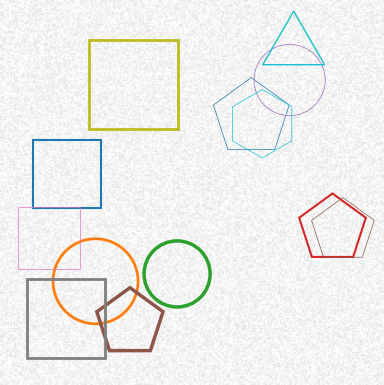[{"shape": "pentagon", "thickness": 0.5, "radius": 0.52, "center": [0.653, 0.695]}, {"shape": "square", "thickness": 1.5, "radius": 0.44, "center": [0.174, 0.548]}, {"shape": "circle", "thickness": 2, "radius": 0.55, "center": [0.248, 0.269]}, {"shape": "circle", "thickness": 2.5, "radius": 0.43, "center": [0.46, 0.288]}, {"shape": "pentagon", "thickness": 1.5, "radius": 0.46, "center": [0.864, 0.406]}, {"shape": "circle", "thickness": 0.5, "radius": 0.46, "center": [0.752, 0.792]}, {"shape": "pentagon", "thickness": 0.5, "radius": 0.43, "center": [0.891, 0.401]}, {"shape": "pentagon", "thickness": 2.5, "radius": 0.45, "center": [0.338, 0.162]}, {"shape": "square", "thickness": 0.5, "radius": 0.4, "center": [0.128, 0.382]}, {"shape": "square", "thickness": 2, "radius": 0.51, "center": [0.171, 0.173]}, {"shape": "square", "thickness": 2, "radius": 0.58, "center": [0.347, 0.78]}, {"shape": "triangle", "thickness": 1, "radius": 0.46, "center": [0.763, 0.878]}, {"shape": "hexagon", "thickness": 0.5, "radius": 0.44, "center": [0.681, 0.679]}]